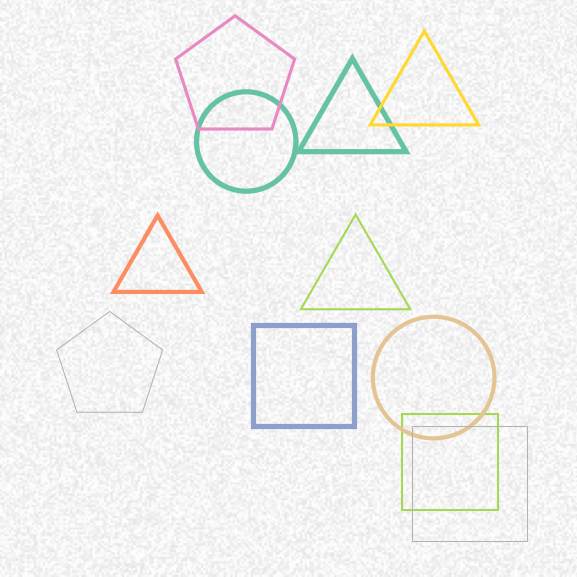[{"shape": "triangle", "thickness": 2.5, "radius": 0.54, "center": [0.61, 0.79]}, {"shape": "circle", "thickness": 2.5, "radius": 0.43, "center": [0.426, 0.754]}, {"shape": "triangle", "thickness": 2, "radius": 0.44, "center": [0.273, 0.538]}, {"shape": "square", "thickness": 2.5, "radius": 0.44, "center": [0.526, 0.35]}, {"shape": "pentagon", "thickness": 1.5, "radius": 0.54, "center": [0.407, 0.863]}, {"shape": "square", "thickness": 1, "radius": 0.42, "center": [0.779, 0.199]}, {"shape": "triangle", "thickness": 1, "radius": 0.55, "center": [0.616, 0.518]}, {"shape": "triangle", "thickness": 1.5, "radius": 0.54, "center": [0.735, 0.837]}, {"shape": "circle", "thickness": 2, "radius": 0.53, "center": [0.751, 0.345]}, {"shape": "square", "thickness": 0.5, "radius": 0.5, "center": [0.813, 0.162]}, {"shape": "pentagon", "thickness": 0.5, "radius": 0.48, "center": [0.19, 0.363]}]